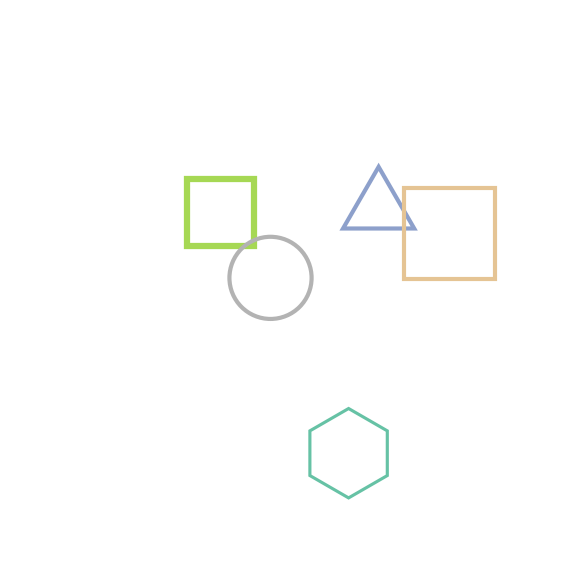[{"shape": "hexagon", "thickness": 1.5, "radius": 0.39, "center": [0.604, 0.214]}, {"shape": "triangle", "thickness": 2, "radius": 0.36, "center": [0.656, 0.639]}, {"shape": "square", "thickness": 3, "radius": 0.29, "center": [0.382, 0.631]}, {"shape": "square", "thickness": 2, "radius": 0.4, "center": [0.778, 0.595]}, {"shape": "circle", "thickness": 2, "radius": 0.36, "center": [0.468, 0.518]}]